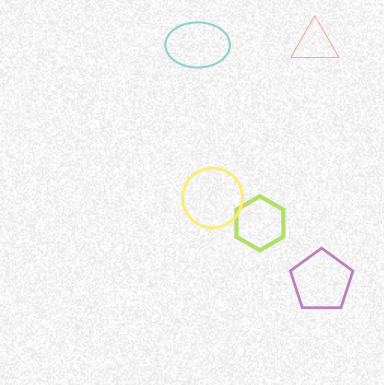[{"shape": "oval", "thickness": 1.5, "radius": 0.42, "center": [0.513, 0.883]}, {"shape": "triangle", "thickness": 0.5, "radius": 0.36, "center": [0.818, 0.887]}, {"shape": "hexagon", "thickness": 3, "radius": 0.35, "center": [0.675, 0.42]}, {"shape": "pentagon", "thickness": 2, "radius": 0.43, "center": [0.835, 0.27]}, {"shape": "circle", "thickness": 2, "radius": 0.39, "center": [0.552, 0.486]}]